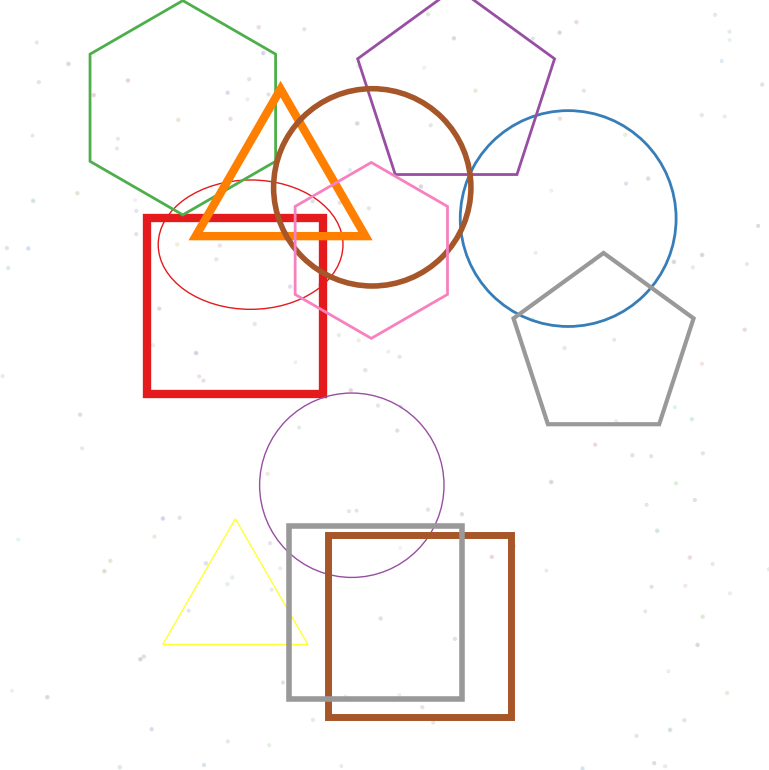[{"shape": "oval", "thickness": 0.5, "radius": 0.6, "center": [0.325, 0.682]}, {"shape": "square", "thickness": 3, "radius": 0.57, "center": [0.305, 0.602]}, {"shape": "circle", "thickness": 1, "radius": 0.7, "center": [0.738, 0.716]}, {"shape": "hexagon", "thickness": 1, "radius": 0.7, "center": [0.237, 0.86]}, {"shape": "circle", "thickness": 0.5, "radius": 0.6, "center": [0.457, 0.37]}, {"shape": "pentagon", "thickness": 1, "radius": 0.67, "center": [0.592, 0.882]}, {"shape": "triangle", "thickness": 3, "radius": 0.64, "center": [0.364, 0.757]}, {"shape": "triangle", "thickness": 0.5, "radius": 0.54, "center": [0.306, 0.217]}, {"shape": "square", "thickness": 2.5, "radius": 0.59, "center": [0.545, 0.187]}, {"shape": "circle", "thickness": 2, "radius": 0.64, "center": [0.483, 0.757]}, {"shape": "hexagon", "thickness": 1, "radius": 0.57, "center": [0.482, 0.675]}, {"shape": "square", "thickness": 2, "radius": 0.56, "center": [0.488, 0.204]}, {"shape": "pentagon", "thickness": 1.5, "radius": 0.61, "center": [0.784, 0.549]}]